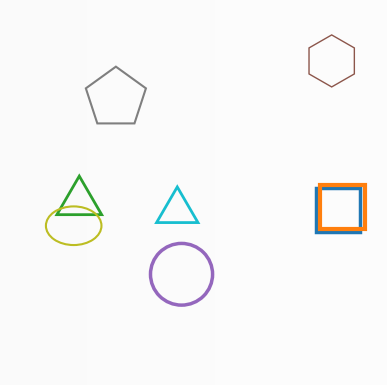[{"shape": "square", "thickness": 2.5, "radius": 0.29, "center": [0.872, 0.454]}, {"shape": "square", "thickness": 3, "radius": 0.29, "center": [0.884, 0.462]}, {"shape": "triangle", "thickness": 2, "radius": 0.33, "center": [0.205, 0.476]}, {"shape": "circle", "thickness": 2.5, "radius": 0.4, "center": [0.468, 0.288]}, {"shape": "hexagon", "thickness": 1, "radius": 0.34, "center": [0.856, 0.842]}, {"shape": "pentagon", "thickness": 1.5, "radius": 0.41, "center": [0.299, 0.745]}, {"shape": "oval", "thickness": 1.5, "radius": 0.36, "center": [0.19, 0.414]}, {"shape": "triangle", "thickness": 2, "radius": 0.31, "center": [0.457, 0.453]}]